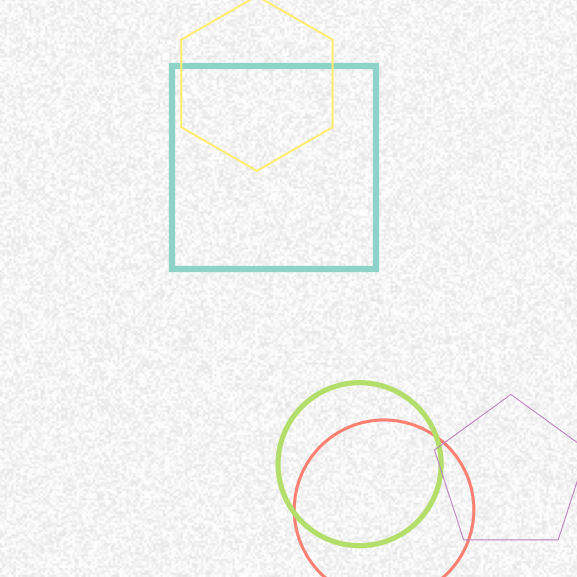[{"shape": "square", "thickness": 3, "radius": 0.88, "center": [0.474, 0.709]}, {"shape": "circle", "thickness": 1.5, "radius": 0.78, "center": [0.665, 0.116]}, {"shape": "circle", "thickness": 2.5, "radius": 0.71, "center": [0.623, 0.195]}, {"shape": "pentagon", "thickness": 0.5, "radius": 0.7, "center": [0.885, 0.177]}, {"shape": "hexagon", "thickness": 1, "radius": 0.76, "center": [0.445, 0.855]}]